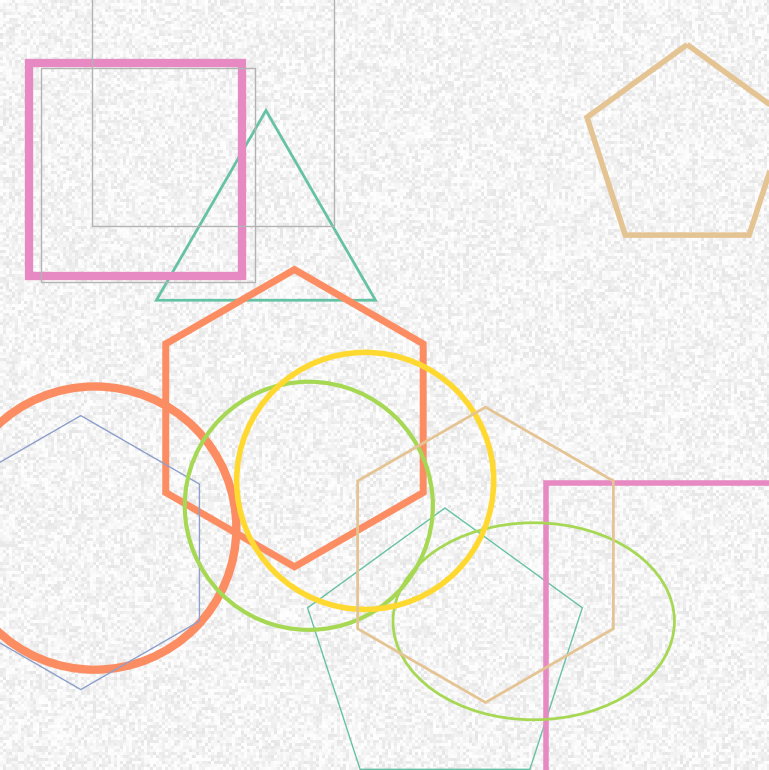[{"shape": "pentagon", "thickness": 0.5, "radius": 0.94, "center": [0.578, 0.153]}, {"shape": "triangle", "thickness": 1, "radius": 0.82, "center": [0.345, 0.692]}, {"shape": "circle", "thickness": 3, "radius": 0.92, "center": [0.123, 0.314]}, {"shape": "hexagon", "thickness": 2.5, "radius": 0.97, "center": [0.382, 0.457]}, {"shape": "hexagon", "thickness": 0.5, "radius": 0.89, "center": [0.105, 0.282]}, {"shape": "square", "thickness": 2, "radius": 0.94, "center": [0.896, 0.186]}, {"shape": "square", "thickness": 3, "radius": 0.69, "center": [0.176, 0.78]}, {"shape": "oval", "thickness": 1, "radius": 0.91, "center": [0.693, 0.193]}, {"shape": "circle", "thickness": 1.5, "radius": 0.81, "center": [0.401, 0.343]}, {"shape": "circle", "thickness": 2, "radius": 0.83, "center": [0.474, 0.375]}, {"shape": "hexagon", "thickness": 1, "radius": 0.96, "center": [0.631, 0.279]}, {"shape": "pentagon", "thickness": 2, "radius": 0.68, "center": [0.892, 0.805]}, {"shape": "square", "thickness": 0.5, "radius": 0.79, "center": [0.277, 0.865]}, {"shape": "square", "thickness": 0.5, "radius": 0.7, "center": [0.192, 0.773]}]